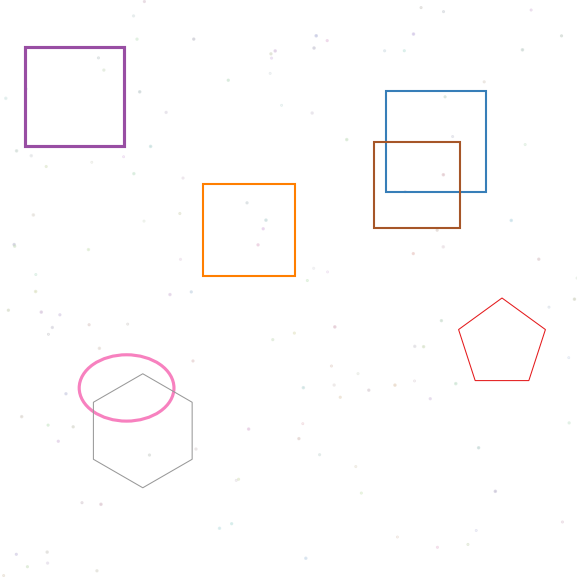[{"shape": "pentagon", "thickness": 0.5, "radius": 0.4, "center": [0.869, 0.404]}, {"shape": "square", "thickness": 1, "radius": 0.43, "center": [0.755, 0.754]}, {"shape": "square", "thickness": 1.5, "radius": 0.43, "center": [0.129, 0.832]}, {"shape": "square", "thickness": 1, "radius": 0.4, "center": [0.432, 0.601]}, {"shape": "square", "thickness": 1, "radius": 0.37, "center": [0.722, 0.679]}, {"shape": "oval", "thickness": 1.5, "radius": 0.41, "center": [0.219, 0.327]}, {"shape": "hexagon", "thickness": 0.5, "radius": 0.49, "center": [0.247, 0.253]}]